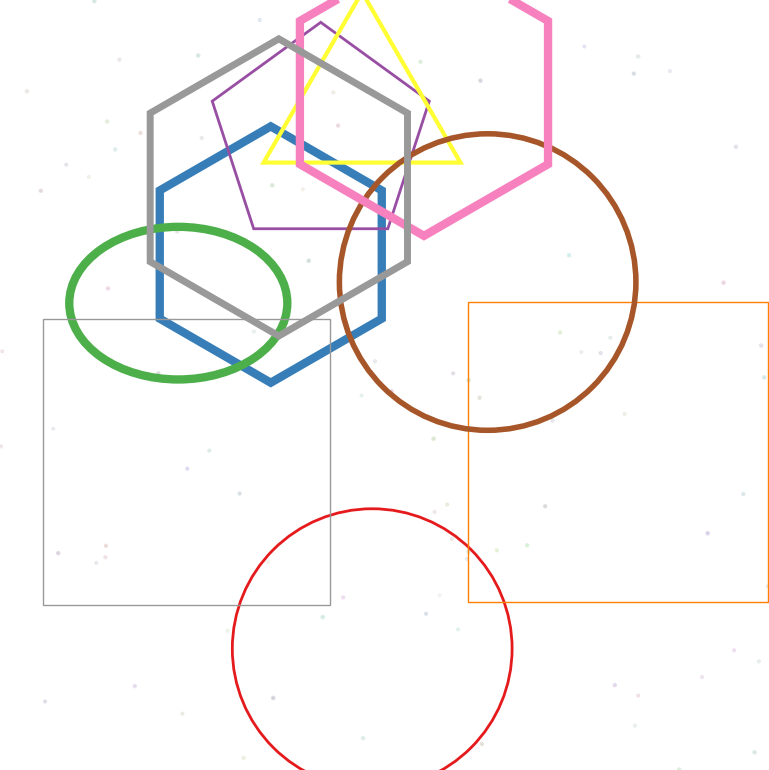[{"shape": "circle", "thickness": 1, "radius": 0.91, "center": [0.483, 0.158]}, {"shape": "hexagon", "thickness": 3, "radius": 0.83, "center": [0.352, 0.669]}, {"shape": "oval", "thickness": 3, "radius": 0.71, "center": [0.232, 0.606]}, {"shape": "pentagon", "thickness": 1, "radius": 0.74, "center": [0.417, 0.823]}, {"shape": "square", "thickness": 0.5, "radius": 0.97, "center": [0.803, 0.413]}, {"shape": "triangle", "thickness": 1.5, "radius": 0.74, "center": [0.47, 0.863]}, {"shape": "circle", "thickness": 2, "radius": 0.96, "center": [0.633, 0.634]}, {"shape": "hexagon", "thickness": 3, "radius": 0.93, "center": [0.551, 0.88]}, {"shape": "square", "thickness": 0.5, "radius": 0.93, "center": [0.242, 0.4]}, {"shape": "hexagon", "thickness": 2.5, "radius": 0.96, "center": [0.362, 0.757]}]